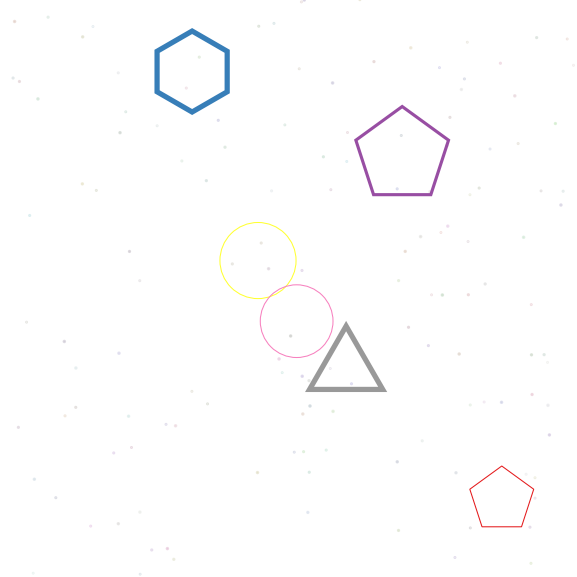[{"shape": "pentagon", "thickness": 0.5, "radius": 0.29, "center": [0.869, 0.134]}, {"shape": "hexagon", "thickness": 2.5, "radius": 0.35, "center": [0.333, 0.875]}, {"shape": "pentagon", "thickness": 1.5, "radius": 0.42, "center": [0.696, 0.73]}, {"shape": "circle", "thickness": 0.5, "radius": 0.33, "center": [0.447, 0.548]}, {"shape": "circle", "thickness": 0.5, "radius": 0.31, "center": [0.514, 0.443]}, {"shape": "triangle", "thickness": 2.5, "radius": 0.37, "center": [0.599, 0.361]}]